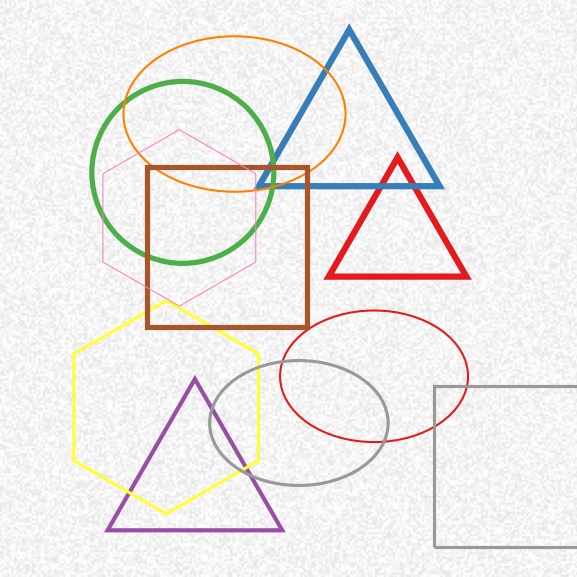[{"shape": "triangle", "thickness": 3, "radius": 0.69, "center": [0.688, 0.589]}, {"shape": "oval", "thickness": 1, "radius": 0.81, "center": [0.648, 0.348]}, {"shape": "triangle", "thickness": 3, "radius": 0.9, "center": [0.605, 0.767]}, {"shape": "circle", "thickness": 2.5, "radius": 0.79, "center": [0.317, 0.701]}, {"shape": "triangle", "thickness": 2, "radius": 0.87, "center": [0.337, 0.168]}, {"shape": "oval", "thickness": 1, "radius": 0.96, "center": [0.406, 0.802]}, {"shape": "hexagon", "thickness": 1.5, "radius": 0.92, "center": [0.288, 0.294]}, {"shape": "square", "thickness": 2.5, "radius": 0.69, "center": [0.393, 0.572]}, {"shape": "hexagon", "thickness": 0.5, "radius": 0.76, "center": [0.311, 0.622]}, {"shape": "square", "thickness": 1.5, "radius": 0.7, "center": [0.892, 0.191]}, {"shape": "oval", "thickness": 1.5, "radius": 0.77, "center": [0.518, 0.267]}]